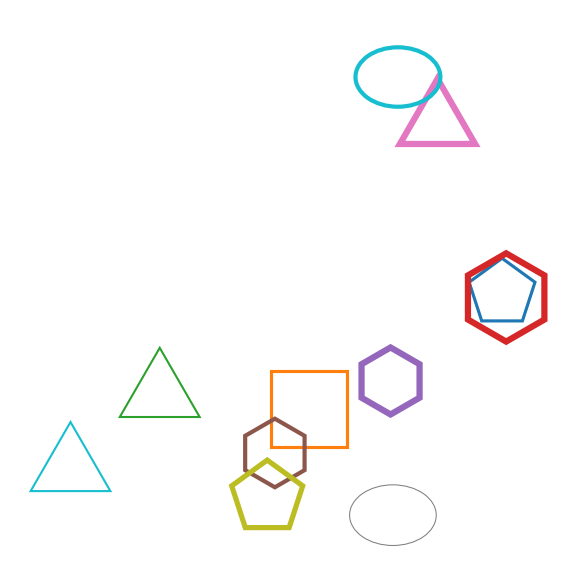[{"shape": "pentagon", "thickness": 1.5, "radius": 0.3, "center": [0.869, 0.492]}, {"shape": "square", "thickness": 1.5, "radius": 0.33, "center": [0.535, 0.291]}, {"shape": "triangle", "thickness": 1, "radius": 0.4, "center": [0.277, 0.317]}, {"shape": "hexagon", "thickness": 3, "radius": 0.38, "center": [0.876, 0.484]}, {"shape": "hexagon", "thickness": 3, "radius": 0.29, "center": [0.676, 0.339]}, {"shape": "hexagon", "thickness": 2, "radius": 0.3, "center": [0.476, 0.215]}, {"shape": "triangle", "thickness": 3, "radius": 0.38, "center": [0.758, 0.787]}, {"shape": "oval", "thickness": 0.5, "radius": 0.38, "center": [0.68, 0.107]}, {"shape": "pentagon", "thickness": 2.5, "radius": 0.32, "center": [0.463, 0.138]}, {"shape": "oval", "thickness": 2, "radius": 0.37, "center": [0.689, 0.866]}, {"shape": "triangle", "thickness": 1, "radius": 0.4, "center": [0.122, 0.189]}]